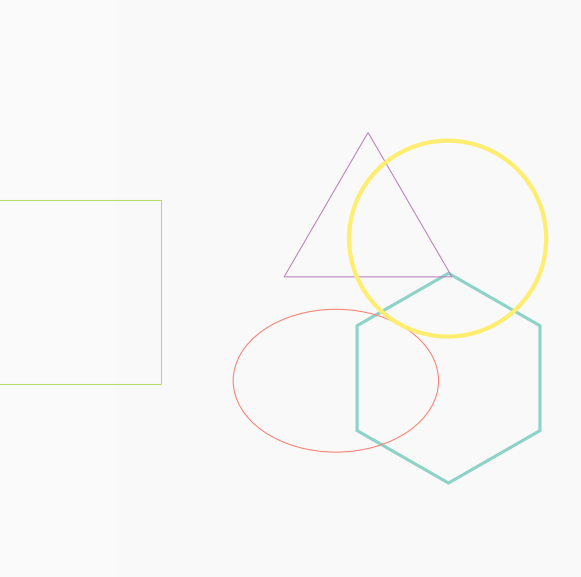[{"shape": "hexagon", "thickness": 1.5, "radius": 0.91, "center": [0.772, 0.344]}, {"shape": "oval", "thickness": 0.5, "radius": 0.88, "center": [0.578, 0.34]}, {"shape": "square", "thickness": 0.5, "radius": 0.8, "center": [0.118, 0.494]}, {"shape": "triangle", "thickness": 0.5, "radius": 0.83, "center": [0.633, 0.603]}, {"shape": "circle", "thickness": 2, "radius": 0.85, "center": [0.77, 0.586]}]